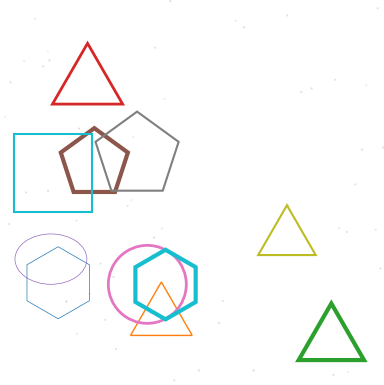[{"shape": "hexagon", "thickness": 0.5, "radius": 0.47, "center": [0.151, 0.266]}, {"shape": "triangle", "thickness": 1, "radius": 0.46, "center": [0.419, 0.175]}, {"shape": "triangle", "thickness": 3, "radius": 0.49, "center": [0.861, 0.114]}, {"shape": "triangle", "thickness": 2, "radius": 0.53, "center": [0.227, 0.782]}, {"shape": "oval", "thickness": 0.5, "radius": 0.47, "center": [0.132, 0.327]}, {"shape": "pentagon", "thickness": 3, "radius": 0.46, "center": [0.245, 0.575]}, {"shape": "circle", "thickness": 2, "radius": 0.51, "center": [0.383, 0.261]}, {"shape": "pentagon", "thickness": 1.5, "radius": 0.57, "center": [0.356, 0.597]}, {"shape": "triangle", "thickness": 1.5, "radius": 0.43, "center": [0.745, 0.381]}, {"shape": "square", "thickness": 1.5, "radius": 0.51, "center": [0.137, 0.551]}, {"shape": "hexagon", "thickness": 3, "radius": 0.45, "center": [0.43, 0.261]}]